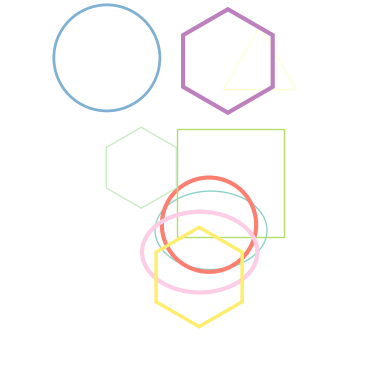[{"shape": "oval", "thickness": 1, "radius": 0.73, "center": [0.548, 0.402]}, {"shape": "triangle", "thickness": 0.5, "radius": 0.55, "center": [0.674, 0.822]}, {"shape": "circle", "thickness": 3, "radius": 0.61, "center": [0.543, 0.416]}, {"shape": "circle", "thickness": 2, "radius": 0.69, "center": [0.278, 0.85]}, {"shape": "square", "thickness": 1, "radius": 0.7, "center": [0.599, 0.525]}, {"shape": "oval", "thickness": 3, "radius": 0.75, "center": [0.519, 0.345]}, {"shape": "hexagon", "thickness": 3, "radius": 0.67, "center": [0.592, 0.842]}, {"shape": "hexagon", "thickness": 1, "radius": 0.53, "center": [0.367, 0.564]}, {"shape": "hexagon", "thickness": 2.5, "radius": 0.65, "center": [0.517, 0.281]}]